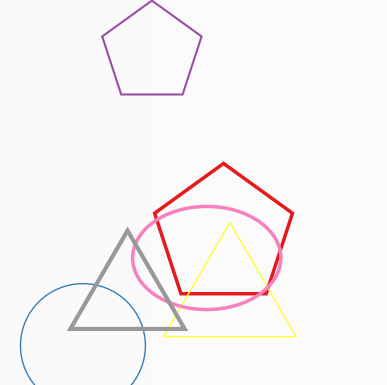[{"shape": "pentagon", "thickness": 2.5, "radius": 0.94, "center": [0.577, 0.388]}, {"shape": "circle", "thickness": 1, "radius": 0.81, "center": [0.214, 0.102]}, {"shape": "pentagon", "thickness": 1.5, "radius": 0.67, "center": [0.392, 0.864]}, {"shape": "triangle", "thickness": 1, "radius": 0.99, "center": [0.593, 0.224]}, {"shape": "oval", "thickness": 2.5, "radius": 0.96, "center": [0.534, 0.33]}, {"shape": "triangle", "thickness": 3, "radius": 0.85, "center": [0.329, 0.231]}]